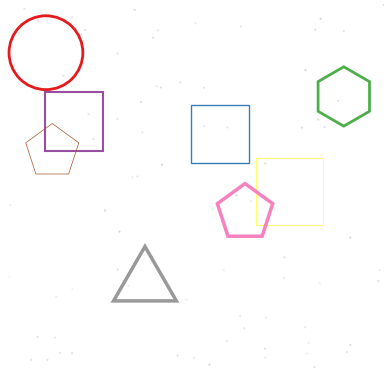[{"shape": "circle", "thickness": 2, "radius": 0.48, "center": [0.119, 0.863]}, {"shape": "square", "thickness": 1, "radius": 0.38, "center": [0.571, 0.653]}, {"shape": "hexagon", "thickness": 2, "radius": 0.39, "center": [0.893, 0.749]}, {"shape": "square", "thickness": 1.5, "radius": 0.38, "center": [0.193, 0.684]}, {"shape": "square", "thickness": 0.5, "radius": 0.44, "center": [0.752, 0.503]}, {"shape": "pentagon", "thickness": 0.5, "radius": 0.36, "center": [0.136, 0.607]}, {"shape": "pentagon", "thickness": 2.5, "radius": 0.38, "center": [0.636, 0.448]}, {"shape": "triangle", "thickness": 2.5, "radius": 0.47, "center": [0.377, 0.266]}]